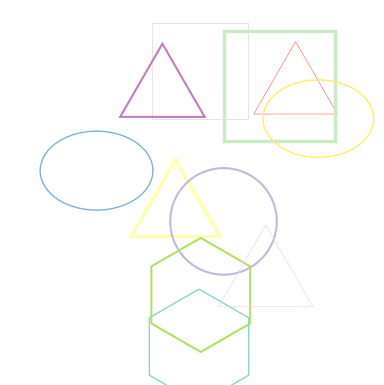[{"shape": "hexagon", "thickness": 1, "radius": 0.75, "center": [0.517, 0.1]}, {"shape": "triangle", "thickness": 2.5, "radius": 0.66, "center": [0.456, 0.452]}, {"shape": "circle", "thickness": 1.5, "radius": 0.69, "center": [0.581, 0.425]}, {"shape": "triangle", "thickness": 0.5, "radius": 0.63, "center": [0.768, 0.767]}, {"shape": "oval", "thickness": 1, "radius": 0.73, "center": [0.251, 0.557]}, {"shape": "hexagon", "thickness": 1.5, "radius": 0.74, "center": [0.521, 0.234]}, {"shape": "triangle", "thickness": 0.5, "radius": 0.71, "center": [0.69, 0.274]}, {"shape": "square", "thickness": 0.5, "radius": 0.62, "center": [0.52, 0.815]}, {"shape": "triangle", "thickness": 1.5, "radius": 0.63, "center": [0.422, 0.76]}, {"shape": "square", "thickness": 2.5, "radius": 0.72, "center": [0.726, 0.777]}, {"shape": "oval", "thickness": 1, "radius": 0.72, "center": [0.827, 0.692]}]